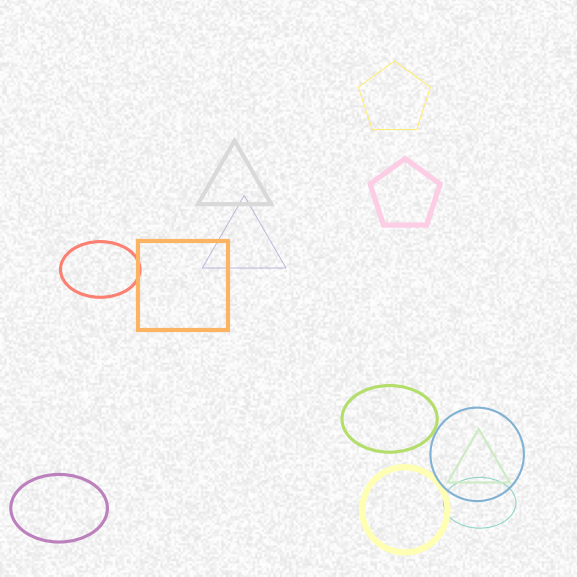[{"shape": "oval", "thickness": 0.5, "radius": 0.31, "center": [0.831, 0.129]}, {"shape": "circle", "thickness": 3, "radius": 0.37, "center": [0.701, 0.116]}, {"shape": "triangle", "thickness": 0.5, "radius": 0.42, "center": [0.423, 0.577]}, {"shape": "oval", "thickness": 1.5, "radius": 0.34, "center": [0.174, 0.533]}, {"shape": "circle", "thickness": 1, "radius": 0.4, "center": [0.826, 0.212]}, {"shape": "square", "thickness": 2, "radius": 0.39, "center": [0.316, 0.505]}, {"shape": "oval", "thickness": 1.5, "radius": 0.41, "center": [0.675, 0.274]}, {"shape": "pentagon", "thickness": 2.5, "radius": 0.32, "center": [0.701, 0.661]}, {"shape": "triangle", "thickness": 2, "radius": 0.37, "center": [0.406, 0.682]}, {"shape": "oval", "thickness": 1.5, "radius": 0.42, "center": [0.102, 0.119]}, {"shape": "triangle", "thickness": 1, "radius": 0.31, "center": [0.829, 0.195]}, {"shape": "pentagon", "thickness": 0.5, "radius": 0.33, "center": [0.683, 0.828]}]